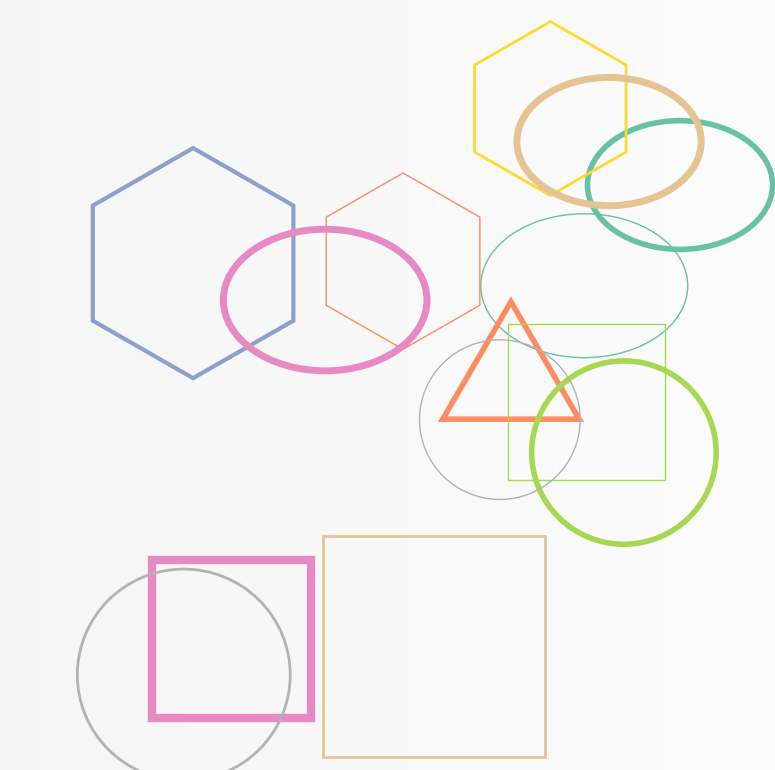[{"shape": "oval", "thickness": 0.5, "radius": 0.67, "center": [0.754, 0.629]}, {"shape": "oval", "thickness": 2, "radius": 0.6, "center": [0.877, 0.76]}, {"shape": "hexagon", "thickness": 0.5, "radius": 0.57, "center": [0.52, 0.661]}, {"shape": "triangle", "thickness": 2, "radius": 0.51, "center": [0.659, 0.506]}, {"shape": "hexagon", "thickness": 1.5, "radius": 0.75, "center": [0.249, 0.658]}, {"shape": "square", "thickness": 3, "radius": 0.51, "center": [0.298, 0.17]}, {"shape": "oval", "thickness": 2.5, "radius": 0.66, "center": [0.42, 0.61]}, {"shape": "circle", "thickness": 2, "radius": 0.6, "center": [0.805, 0.412]}, {"shape": "square", "thickness": 0.5, "radius": 0.51, "center": [0.756, 0.478]}, {"shape": "hexagon", "thickness": 1, "radius": 0.56, "center": [0.71, 0.859]}, {"shape": "oval", "thickness": 2.5, "radius": 0.59, "center": [0.786, 0.816]}, {"shape": "square", "thickness": 1, "radius": 0.72, "center": [0.56, 0.161]}, {"shape": "circle", "thickness": 0.5, "radius": 0.52, "center": [0.645, 0.455]}, {"shape": "circle", "thickness": 1, "radius": 0.69, "center": [0.237, 0.124]}]